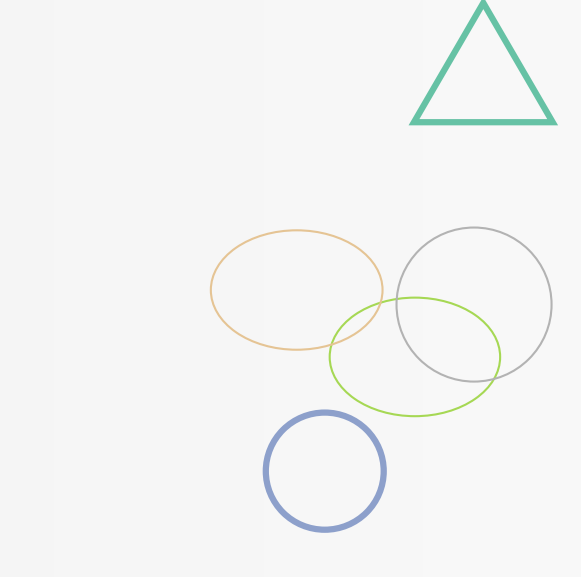[{"shape": "triangle", "thickness": 3, "radius": 0.69, "center": [0.832, 0.856]}, {"shape": "circle", "thickness": 3, "radius": 0.51, "center": [0.559, 0.183]}, {"shape": "oval", "thickness": 1, "radius": 0.73, "center": [0.714, 0.381]}, {"shape": "oval", "thickness": 1, "radius": 0.74, "center": [0.51, 0.497]}, {"shape": "circle", "thickness": 1, "radius": 0.67, "center": [0.816, 0.472]}]